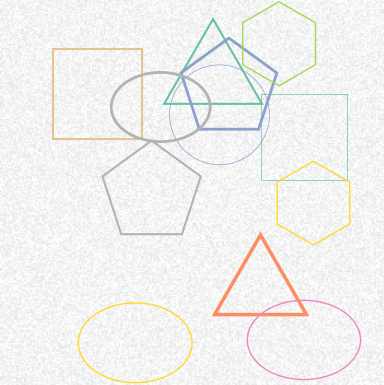[{"shape": "square", "thickness": 0.5, "radius": 0.56, "center": [0.79, 0.645]}, {"shape": "triangle", "thickness": 1.5, "radius": 0.73, "center": [0.553, 0.804]}, {"shape": "triangle", "thickness": 2.5, "radius": 0.69, "center": [0.677, 0.252]}, {"shape": "pentagon", "thickness": 2, "radius": 0.65, "center": [0.595, 0.77]}, {"shape": "circle", "thickness": 0.5, "radius": 0.65, "center": [0.57, 0.702]}, {"shape": "oval", "thickness": 1, "radius": 0.74, "center": [0.789, 0.117]}, {"shape": "hexagon", "thickness": 1, "radius": 0.55, "center": [0.725, 0.886]}, {"shape": "hexagon", "thickness": 1, "radius": 0.54, "center": [0.814, 0.473]}, {"shape": "oval", "thickness": 1, "radius": 0.74, "center": [0.351, 0.11]}, {"shape": "square", "thickness": 1.5, "radius": 0.58, "center": [0.253, 0.756]}, {"shape": "pentagon", "thickness": 1.5, "radius": 0.67, "center": [0.394, 0.5]}, {"shape": "oval", "thickness": 2, "radius": 0.64, "center": [0.417, 0.722]}]